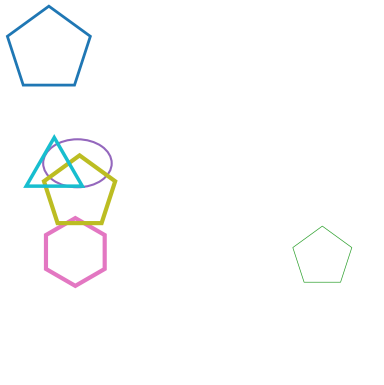[{"shape": "pentagon", "thickness": 2, "radius": 0.57, "center": [0.127, 0.871]}, {"shape": "pentagon", "thickness": 0.5, "radius": 0.4, "center": [0.837, 0.332]}, {"shape": "oval", "thickness": 1.5, "radius": 0.44, "center": [0.201, 0.576]}, {"shape": "hexagon", "thickness": 3, "radius": 0.44, "center": [0.196, 0.345]}, {"shape": "pentagon", "thickness": 3, "radius": 0.49, "center": [0.207, 0.499]}, {"shape": "triangle", "thickness": 2.5, "radius": 0.42, "center": [0.141, 0.559]}]